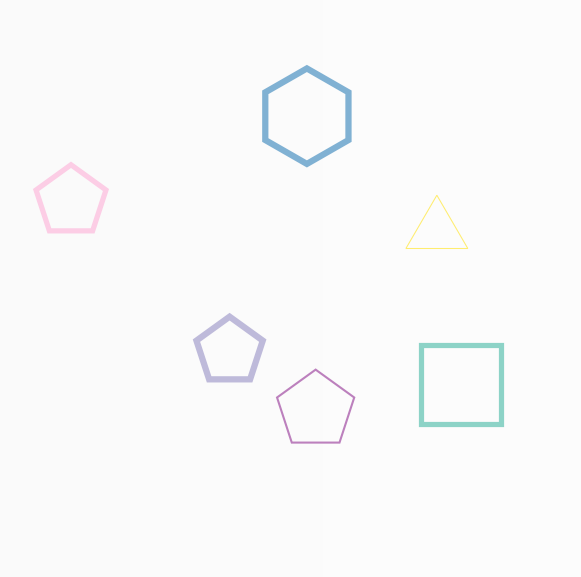[{"shape": "square", "thickness": 2.5, "radius": 0.34, "center": [0.793, 0.333]}, {"shape": "pentagon", "thickness": 3, "radius": 0.3, "center": [0.395, 0.391]}, {"shape": "hexagon", "thickness": 3, "radius": 0.41, "center": [0.528, 0.798]}, {"shape": "pentagon", "thickness": 2.5, "radius": 0.32, "center": [0.122, 0.651]}, {"shape": "pentagon", "thickness": 1, "radius": 0.35, "center": [0.543, 0.289]}, {"shape": "triangle", "thickness": 0.5, "radius": 0.31, "center": [0.752, 0.6]}]